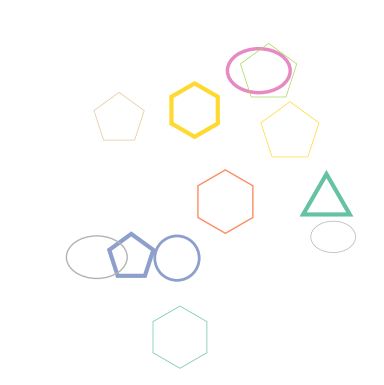[{"shape": "hexagon", "thickness": 0.5, "radius": 0.4, "center": [0.467, 0.124]}, {"shape": "triangle", "thickness": 3, "radius": 0.35, "center": [0.848, 0.478]}, {"shape": "hexagon", "thickness": 1, "radius": 0.41, "center": [0.585, 0.476]}, {"shape": "circle", "thickness": 2, "radius": 0.29, "center": [0.46, 0.329]}, {"shape": "pentagon", "thickness": 3, "radius": 0.3, "center": [0.341, 0.332]}, {"shape": "oval", "thickness": 2.5, "radius": 0.41, "center": [0.672, 0.816]}, {"shape": "pentagon", "thickness": 0.5, "radius": 0.38, "center": [0.698, 0.81]}, {"shape": "pentagon", "thickness": 0.5, "radius": 0.4, "center": [0.753, 0.657]}, {"shape": "hexagon", "thickness": 3, "radius": 0.35, "center": [0.506, 0.714]}, {"shape": "pentagon", "thickness": 0.5, "radius": 0.34, "center": [0.309, 0.692]}, {"shape": "oval", "thickness": 0.5, "radius": 0.29, "center": [0.865, 0.385]}, {"shape": "oval", "thickness": 1, "radius": 0.39, "center": [0.251, 0.332]}]